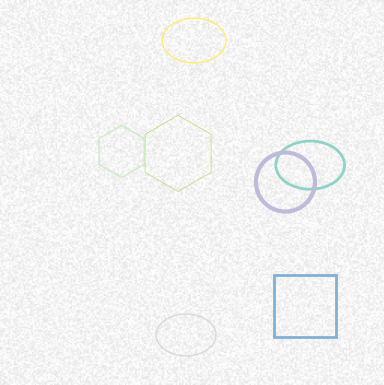[{"shape": "oval", "thickness": 2, "radius": 0.45, "center": [0.806, 0.571]}, {"shape": "circle", "thickness": 3, "radius": 0.38, "center": [0.741, 0.527]}, {"shape": "square", "thickness": 2, "radius": 0.4, "center": [0.792, 0.204]}, {"shape": "hexagon", "thickness": 0.5, "radius": 0.49, "center": [0.463, 0.602]}, {"shape": "oval", "thickness": 1, "radius": 0.39, "center": [0.483, 0.13]}, {"shape": "hexagon", "thickness": 1, "radius": 0.34, "center": [0.316, 0.607]}, {"shape": "oval", "thickness": 1, "radius": 0.41, "center": [0.504, 0.895]}]